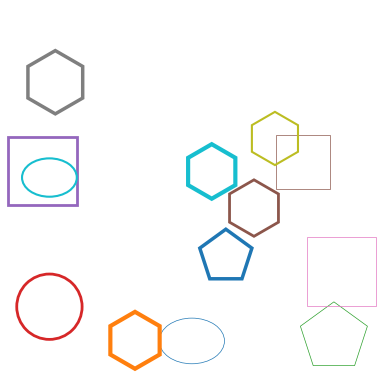[{"shape": "oval", "thickness": 0.5, "radius": 0.42, "center": [0.498, 0.114]}, {"shape": "pentagon", "thickness": 2.5, "radius": 0.36, "center": [0.587, 0.333]}, {"shape": "hexagon", "thickness": 3, "radius": 0.37, "center": [0.351, 0.116]}, {"shape": "pentagon", "thickness": 0.5, "radius": 0.46, "center": [0.867, 0.124]}, {"shape": "circle", "thickness": 2, "radius": 0.42, "center": [0.128, 0.203]}, {"shape": "square", "thickness": 2, "radius": 0.44, "center": [0.11, 0.556]}, {"shape": "square", "thickness": 0.5, "radius": 0.35, "center": [0.787, 0.579]}, {"shape": "hexagon", "thickness": 2, "radius": 0.37, "center": [0.66, 0.46]}, {"shape": "square", "thickness": 0.5, "radius": 0.45, "center": [0.886, 0.294]}, {"shape": "hexagon", "thickness": 2.5, "radius": 0.41, "center": [0.144, 0.786]}, {"shape": "hexagon", "thickness": 1.5, "radius": 0.35, "center": [0.714, 0.64]}, {"shape": "oval", "thickness": 1.5, "radius": 0.36, "center": [0.128, 0.539]}, {"shape": "hexagon", "thickness": 3, "radius": 0.35, "center": [0.55, 0.555]}]